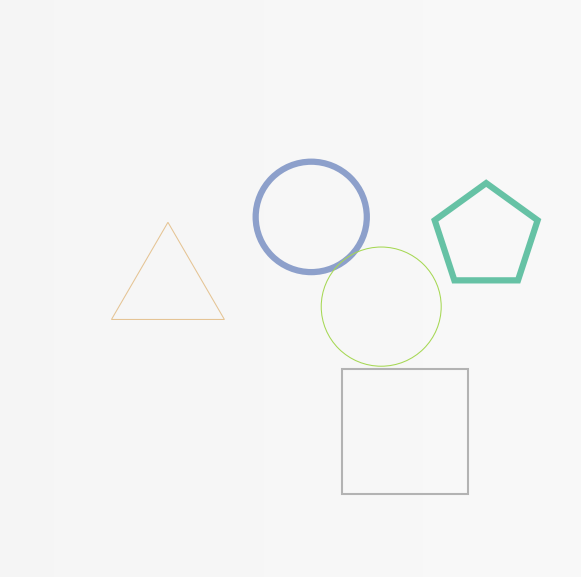[{"shape": "pentagon", "thickness": 3, "radius": 0.47, "center": [0.836, 0.589]}, {"shape": "circle", "thickness": 3, "radius": 0.48, "center": [0.535, 0.624]}, {"shape": "circle", "thickness": 0.5, "radius": 0.52, "center": [0.656, 0.468]}, {"shape": "triangle", "thickness": 0.5, "radius": 0.56, "center": [0.289, 0.502]}, {"shape": "square", "thickness": 1, "radius": 0.54, "center": [0.697, 0.252]}]